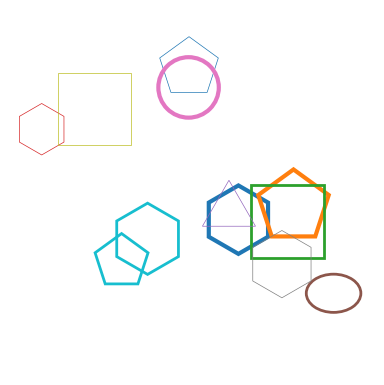[{"shape": "hexagon", "thickness": 3, "radius": 0.44, "center": [0.619, 0.429]}, {"shape": "pentagon", "thickness": 0.5, "radius": 0.4, "center": [0.491, 0.825]}, {"shape": "pentagon", "thickness": 3, "radius": 0.48, "center": [0.762, 0.464]}, {"shape": "square", "thickness": 2, "radius": 0.48, "center": [0.747, 0.425]}, {"shape": "hexagon", "thickness": 0.5, "radius": 0.33, "center": [0.108, 0.664]}, {"shape": "triangle", "thickness": 0.5, "radius": 0.4, "center": [0.595, 0.452]}, {"shape": "oval", "thickness": 2, "radius": 0.35, "center": [0.866, 0.238]}, {"shape": "circle", "thickness": 3, "radius": 0.39, "center": [0.49, 0.773]}, {"shape": "hexagon", "thickness": 0.5, "radius": 0.44, "center": [0.732, 0.314]}, {"shape": "square", "thickness": 0.5, "radius": 0.47, "center": [0.246, 0.718]}, {"shape": "pentagon", "thickness": 2, "radius": 0.36, "center": [0.316, 0.321]}, {"shape": "hexagon", "thickness": 2, "radius": 0.46, "center": [0.383, 0.38]}]